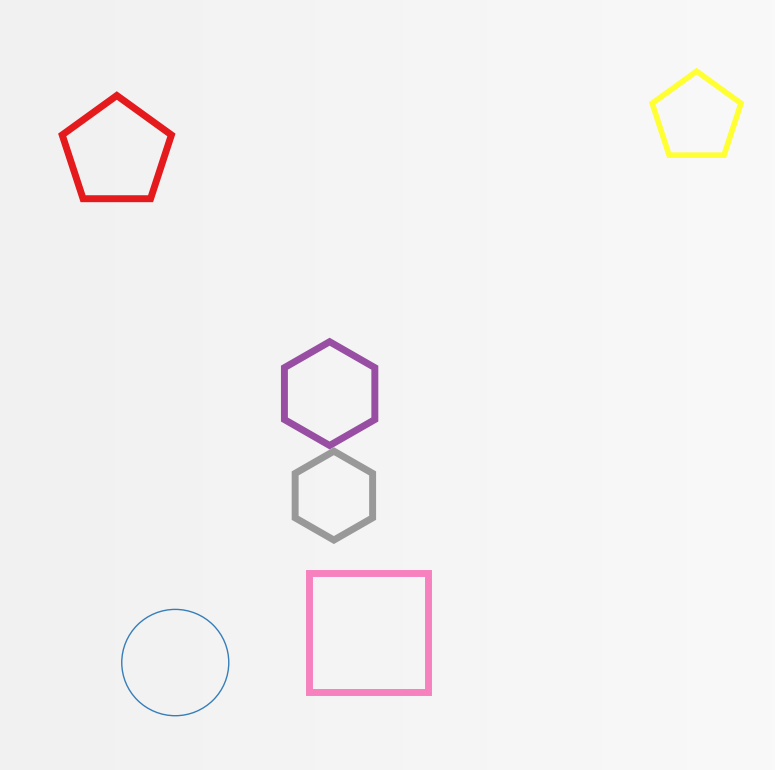[{"shape": "pentagon", "thickness": 2.5, "radius": 0.37, "center": [0.151, 0.802]}, {"shape": "circle", "thickness": 0.5, "radius": 0.35, "center": [0.226, 0.14]}, {"shape": "hexagon", "thickness": 2.5, "radius": 0.34, "center": [0.425, 0.489]}, {"shape": "pentagon", "thickness": 2, "radius": 0.3, "center": [0.899, 0.847]}, {"shape": "square", "thickness": 2.5, "radius": 0.39, "center": [0.475, 0.178]}, {"shape": "hexagon", "thickness": 2.5, "radius": 0.29, "center": [0.431, 0.356]}]